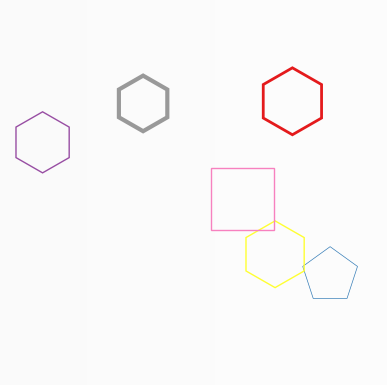[{"shape": "hexagon", "thickness": 2, "radius": 0.43, "center": [0.755, 0.737]}, {"shape": "pentagon", "thickness": 0.5, "radius": 0.37, "center": [0.852, 0.285]}, {"shape": "hexagon", "thickness": 1, "radius": 0.4, "center": [0.11, 0.63]}, {"shape": "hexagon", "thickness": 1, "radius": 0.43, "center": [0.71, 0.34]}, {"shape": "square", "thickness": 1, "radius": 0.41, "center": [0.627, 0.482]}, {"shape": "hexagon", "thickness": 3, "radius": 0.36, "center": [0.369, 0.731]}]